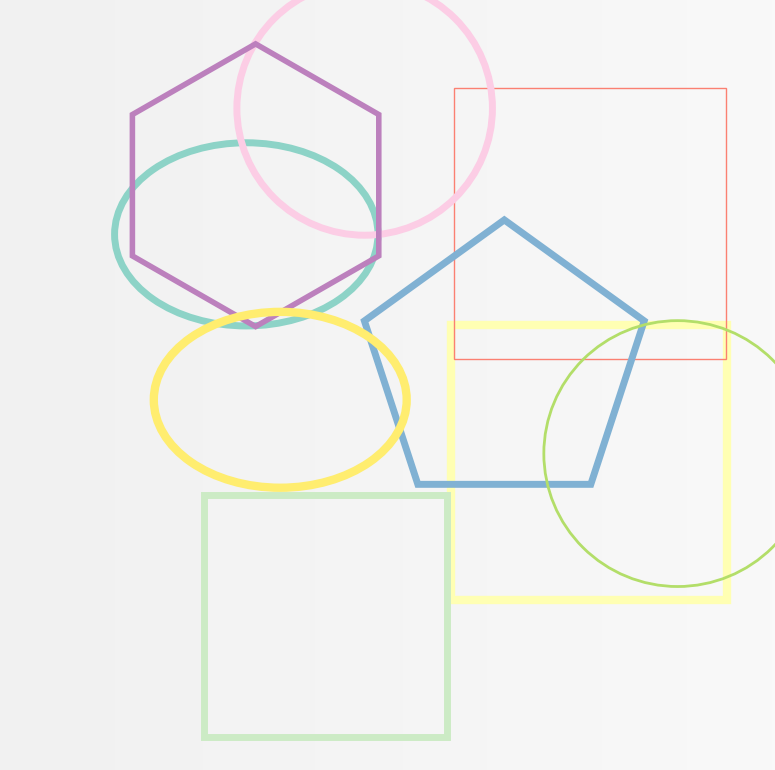[{"shape": "oval", "thickness": 2.5, "radius": 0.85, "center": [0.318, 0.696]}, {"shape": "square", "thickness": 3, "radius": 0.89, "center": [0.76, 0.399]}, {"shape": "square", "thickness": 0.5, "radius": 0.88, "center": [0.762, 0.71]}, {"shape": "pentagon", "thickness": 2.5, "radius": 0.95, "center": [0.651, 0.525]}, {"shape": "circle", "thickness": 1, "radius": 0.86, "center": [0.874, 0.411]}, {"shape": "circle", "thickness": 2.5, "radius": 0.82, "center": [0.471, 0.859]}, {"shape": "hexagon", "thickness": 2, "radius": 0.92, "center": [0.33, 0.759]}, {"shape": "square", "thickness": 2.5, "radius": 0.78, "center": [0.42, 0.2]}, {"shape": "oval", "thickness": 3, "radius": 0.82, "center": [0.362, 0.481]}]